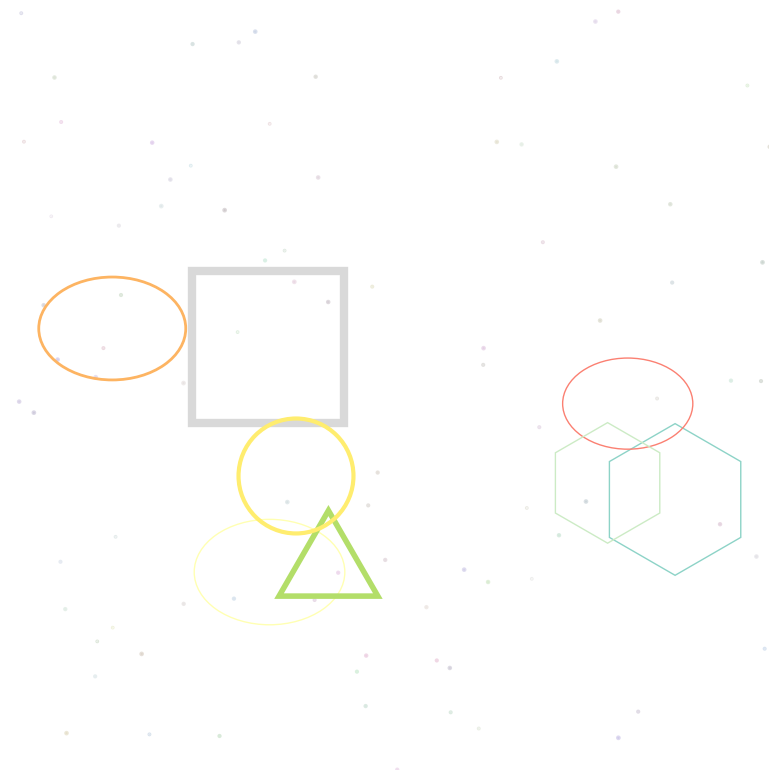[{"shape": "hexagon", "thickness": 0.5, "radius": 0.49, "center": [0.877, 0.351]}, {"shape": "oval", "thickness": 0.5, "radius": 0.49, "center": [0.35, 0.257]}, {"shape": "oval", "thickness": 0.5, "radius": 0.42, "center": [0.815, 0.476]}, {"shape": "oval", "thickness": 1, "radius": 0.48, "center": [0.146, 0.573]}, {"shape": "triangle", "thickness": 2, "radius": 0.37, "center": [0.427, 0.263]}, {"shape": "square", "thickness": 3, "radius": 0.49, "center": [0.348, 0.549]}, {"shape": "hexagon", "thickness": 0.5, "radius": 0.39, "center": [0.789, 0.373]}, {"shape": "circle", "thickness": 1.5, "radius": 0.37, "center": [0.384, 0.382]}]